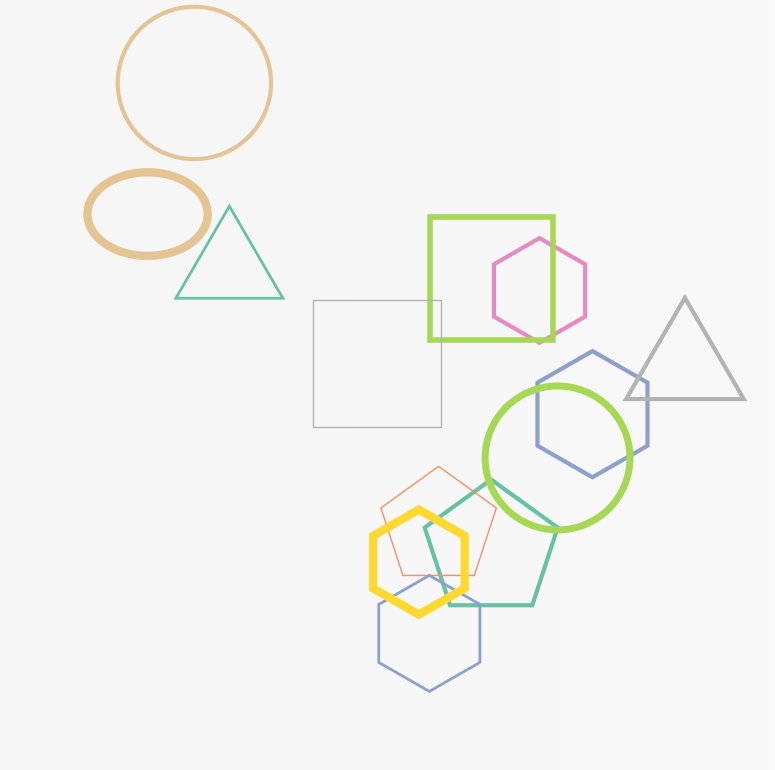[{"shape": "pentagon", "thickness": 1.5, "radius": 0.45, "center": [0.634, 0.287]}, {"shape": "triangle", "thickness": 1, "radius": 0.4, "center": [0.296, 0.653]}, {"shape": "pentagon", "thickness": 0.5, "radius": 0.39, "center": [0.566, 0.316]}, {"shape": "hexagon", "thickness": 1.5, "radius": 0.41, "center": [0.764, 0.462]}, {"shape": "hexagon", "thickness": 1, "radius": 0.38, "center": [0.554, 0.177]}, {"shape": "hexagon", "thickness": 1.5, "radius": 0.34, "center": [0.696, 0.623]}, {"shape": "square", "thickness": 2, "radius": 0.4, "center": [0.634, 0.638]}, {"shape": "circle", "thickness": 2.5, "radius": 0.47, "center": [0.719, 0.405]}, {"shape": "hexagon", "thickness": 3, "radius": 0.34, "center": [0.541, 0.27]}, {"shape": "oval", "thickness": 3, "radius": 0.39, "center": [0.19, 0.722]}, {"shape": "circle", "thickness": 1.5, "radius": 0.49, "center": [0.251, 0.892]}, {"shape": "square", "thickness": 0.5, "radius": 0.41, "center": [0.486, 0.528]}, {"shape": "triangle", "thickness": 1.5, "radius": 0.44, "center": [0.884, 0.526]}]